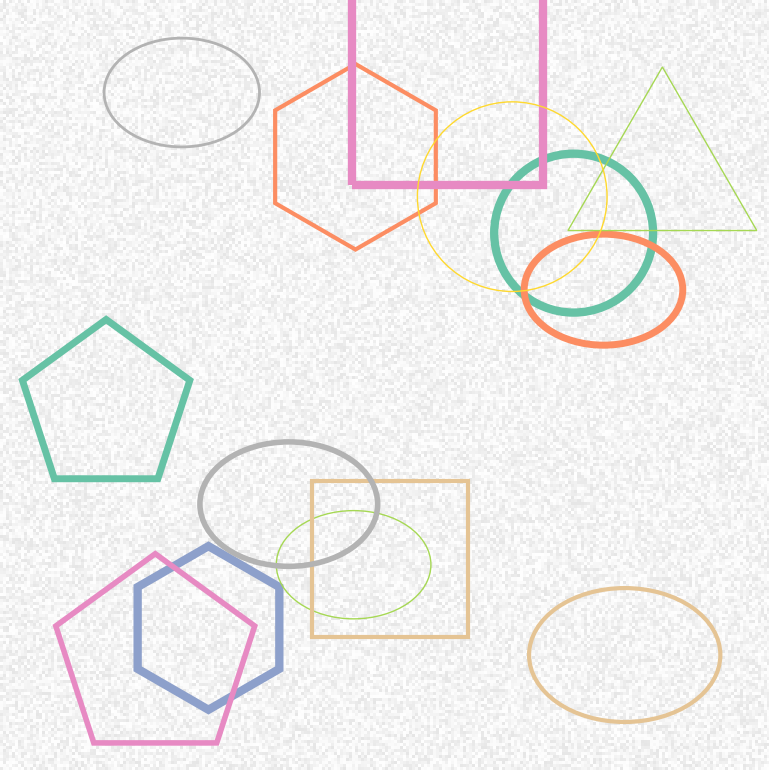[{"shape": "pentagon", "thickness": 2.5, "radius": 0.57, "center": [0.138, 0.471]}, {"shape": "circle", "thickness": 3, "radius": 0.52, "center": [0.745, 0.697]}, {"shape": "hexagon", "thickness": 1.5, "radius": 0.6, "center": [0.462, 0.796]}, {"shape": "oval", "thickness": 2.5, "radius": 0.51, "center": [0.784, 0.624]}, {"shape": "hexagon", "thickness": 3, "radius": 0.53, "center": [0.271, 0.184]}, {"shape": "square", "thickness": 3, "radius": 0.62, "center": [0.581, 0.884]}, {"shape": "pentagon", "thickness": 2, "radius": 0.68, "center": [0.202, 0.145]}, {"shape": "triangle", "thickness": 0.5, "radius": 0.71, "center": [0.86, 0.771]}, {"shape": "oval", "thickness": 0.5, "radius": 0.5, "center": [0.459, 0.267]}, {"shape": "circle", "thickness": 0.5, "radius": 0.62, "center": [0.665, 0.745]}, {"shape": "square", "thickness": 1.5, "radius": 0.51, "center": [0.507, 0.274]}, {"shape": "oval", "thickness": 1.5, "radius": 0.62, "center": [0.811, 0.149]}, {"shape": "oval", "thickness": 1, "radius": 0.5, "center": [0.236, 0.88]}, {"shape": "oval", "thickness": 2, "radius": 0.58, "center": [0.375, 0.345]}]